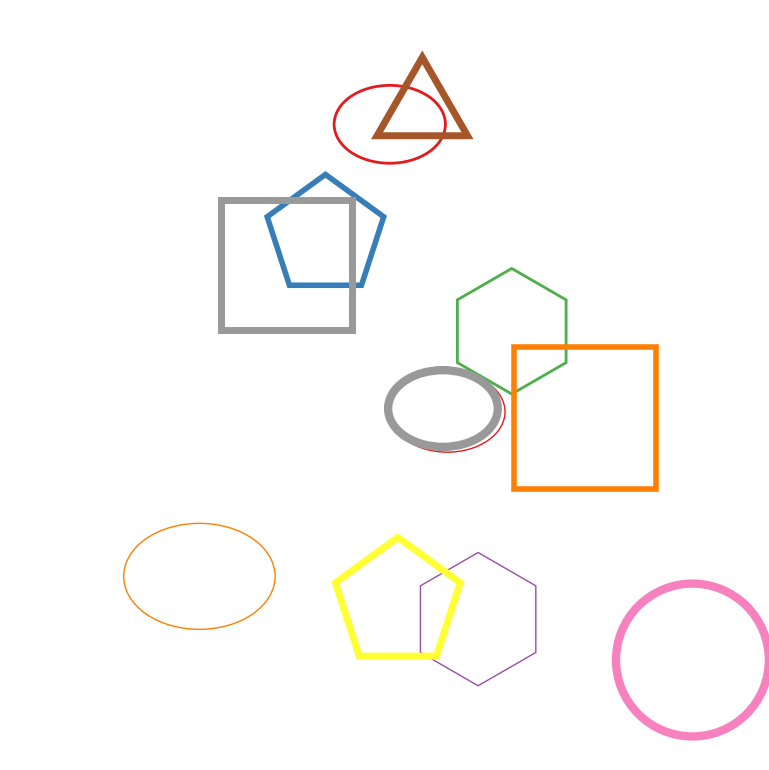[{"shape": "oval", "thickness": 1, "radius": 0.36, "center": [0.506, 0.839]}, {"shape": "oval", "thickness": 0.5, "radius": 0.37, "center": [0.581, 0.465]}, {"shape": "pentagon", "thickness": 2, "radius": 0.4, "center": [0.423, 0.694]}, {"shape": "hexagon", "thickness": 1, "radius": 0.41, "center": [0.665, 0.57]}, {"shape": "hexagon", "thickness": 0.5, "radius": 0.43, "center": [0.621, 0.196]}, {"shape": "square", "thickness": 2, "radius": 0.46, "center": [0.76, 0.457]}, {"shape": "oval", "thickness": 0.5, "radius": 0.49, "center": [0.259, 0.252]}, {"shape": "pentagon", "thickness": 2.5, "radius": 0.43, "center": [0.517, 0.217]}, {"shape": "triangle", "thickness": 2.5, "radius": 0.34, "center": [0.548, 0.858]}, {"shape": "circle", "thickness": 3, "radius": 0.5, "center": [0.899, 0.143]}, {"shape": "oval", "thickness": 3, "radius": 0.36, "center": [0.575, 0.469]}, {"shape": "square", "thickness": 2.5, "radius": 0.42, "center": [0.372, 0.656]}]